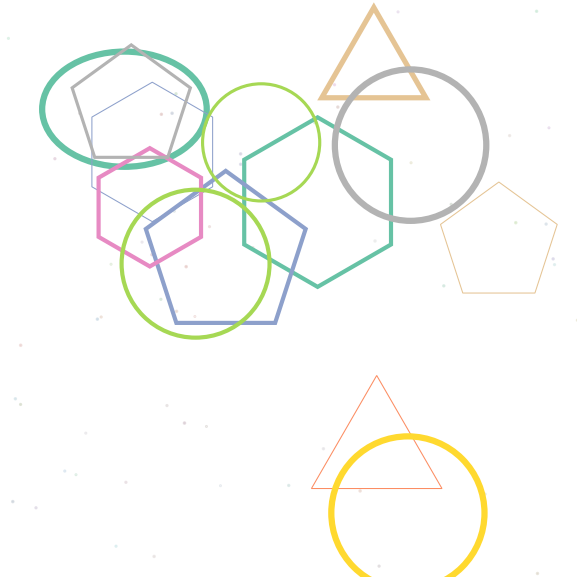[{"shape": "oval", "thickness": 3, "radius": 0.71, "center": [0.215, 0.81]}, {"shape": "hexagon", "thickness": 2, "radius": 0.73, "center": [0.55, 0.649]}, {"shape": "triangle", "thickness": 0.5, "radius": 0.65, "center": [0.652, 0.218]}, {"shape": "pentagon", "thickness": 2, "radius": 0.73, "center": [0.391, 0.558]}, {"shape": "hexagon", "thickness": 0.5, "radius": 0.6, "center": [0.264, 0.736]}, {"shape": "hexagon", "thickness": 2, "radius": 0.51, "center": [0.259, 0.64]}, {"shape": "circle", "thickness": 1.5, "radius": 0.51, "center": [0.452, 0.753]}, {"shape": "circle", "thickness": 2, "radius": 0.64, "center": [0.339, 0.543]}, {"shape": "circle", "thickness": 3, "radius": 0.66, "center": [0.706, 0.111]}, {"shape": "pentagon", "thickness": 0.5, "radius": 0.53, "center": [0.864, 0.578]}, {"shape": "triangle", "thickness": 2.5, "radius": 0.52, "center": [0.647, 0.882]}, {"shape": "pentagon", "thickness": 1.5, "radius": 0.54, "center": [0.227, 0.814]}, {"shape": "circle", "thickness": 3, "radius": 0.66, "center": [0.711, 0.748]}]